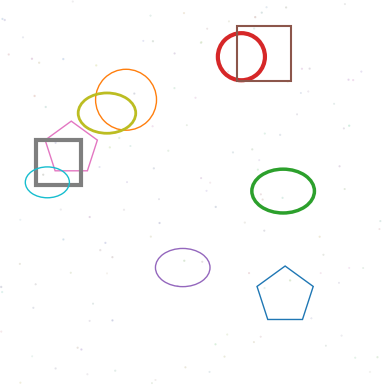[{"shape": "pentagon", "thickness": 1, "radius": 0.38, "center": [0.741, 0.232]}, {"shape": "circle", "thickness": 1, "radius": 0.4, "center": [0.327, 0.741]}, {"shape": "oval", "thickness": 2.5, "radius": 0.41, "center": [0.735, 0.504]}, {"shape": "circle", "thickness": 3, "radius": 0.31, "center": [0.627, 0.853]}, {"shape": "oval", "thickness": 1, "radius": 0.35, "center": [0.475, 0.305]}, {"shape": "square", "thickness": 1.5, "radius": 0.35, "center": [0.686, 0.861]}, {"shape": "pentagon", "thickness": 1, "radius": 0.36, "center": [0.185, 0.614]}, {"shape": "square", "thickness": 3, "radius": 0.29, "center": [0.151, 0.577]}, {"shape": "oval", "thickness": 2, "radius": 0.37, "center": [0.278, 0.706]}, {"shape": "oval", "thickness": 1, "radius": 0.29, "center": [0.123, 0.526]}]